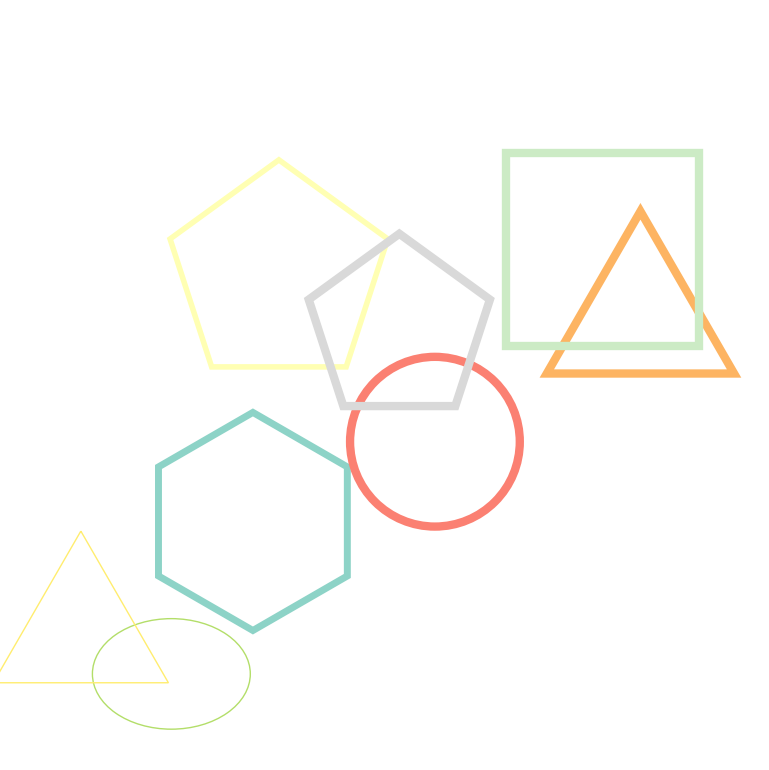[{"shape": "hexagon", "thickness": 2.5, "radius": 0.71, "center": [0.328, 0.323]}, {"shape": "pentagon", "thickness": 2, "radius": 0.74, "center": [0.362, 0.644]}, {"shape": "circle", "thickness": 3, "radius": 0.55, "center": [0.565, 0.426]}, {"shape": "triangle", "thickness": 3, "radius": 0.7, "center": [0.832, 0.585]}, {"shape": "oval", "thickness": 0.5, "radius": 0.51, "center": [0.223, 0.125]}, {"shape": "pentagon", "thickness": 3, "radius": 0.62, "center": [0.519, 0.573]}, {"shape": "square", "thickness": 3, "radius": 0.63, "center": [0.782, 0.676]}, {"shape": "triangle", "thickness": 0.5, "radius": 0.66, "center": [0.105, 0.179]}]